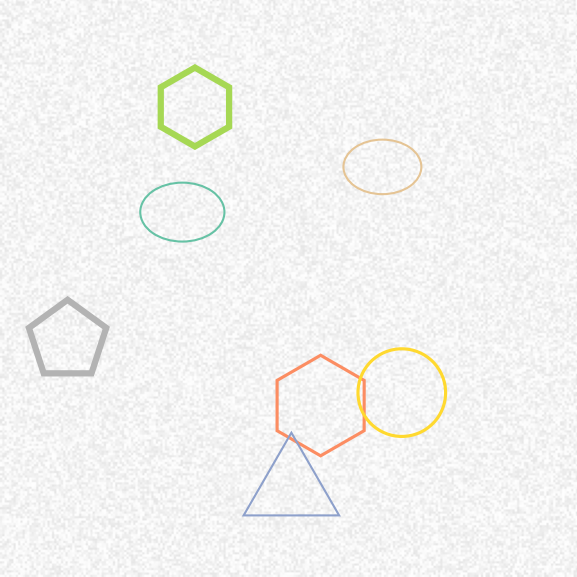[{"shape": "oval", "thickness": 1, "radius": 0.36, "center": [0.316, 0.632]}, {"shape": "hexagon", "thickness": 1.5, "radius": 0.44, "center": [0.555, 0.297]}, {"shape": "triangle", "thickness": 1, "radius": 0.48, "center": [0.505, 0.154]}, {"shape": "hexagon", "thickness": 3, "radius": 0.34, "center": [0.338, 0.814]}, {"shape": "circle", "thickness": 1.5, "radius": 0.38, "center": [0.696, 0.319]}, {"shape": "oval", "thickness": 1, "radius": 0.34, "center": [0.662, 0.71]}, {"shape": "pentagon", "thickness": 3, "radius": 0.35, "center": [0.117, 0.41]}]